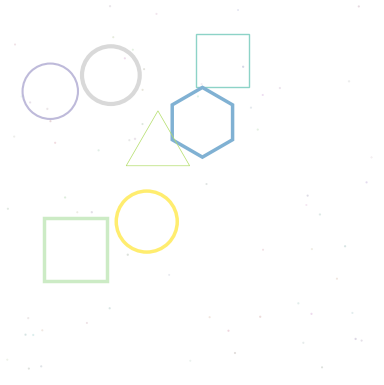[{"shape": "square", "thickness": 1, "radius": 0.34, "center": [0.577, 0.843]}, {"shape": "circle", "thickness": 1.5, "radius": 0.36, "center": [0.131, 0.763]}, {"shape": "hexagon", "thickness": 2.5, "radius": 0.45, "center": [0.526, 0.682]}, {"shape": "triangle", "thickness": 0.5, "radius": 0.48, "center": [0.41, 0.617]}, {"shape": "circle", "thickness": 3, "radius": 0.37, "center": [0.288, 0.805]}, {"shape": "square", "thickness": 2.5, "radius": 0.41, "center": [0.197, 0.353]}, {"shape": "circle", "thickness": 2.5, "radius": 0.4, "center": [0.381, 0.424]}]